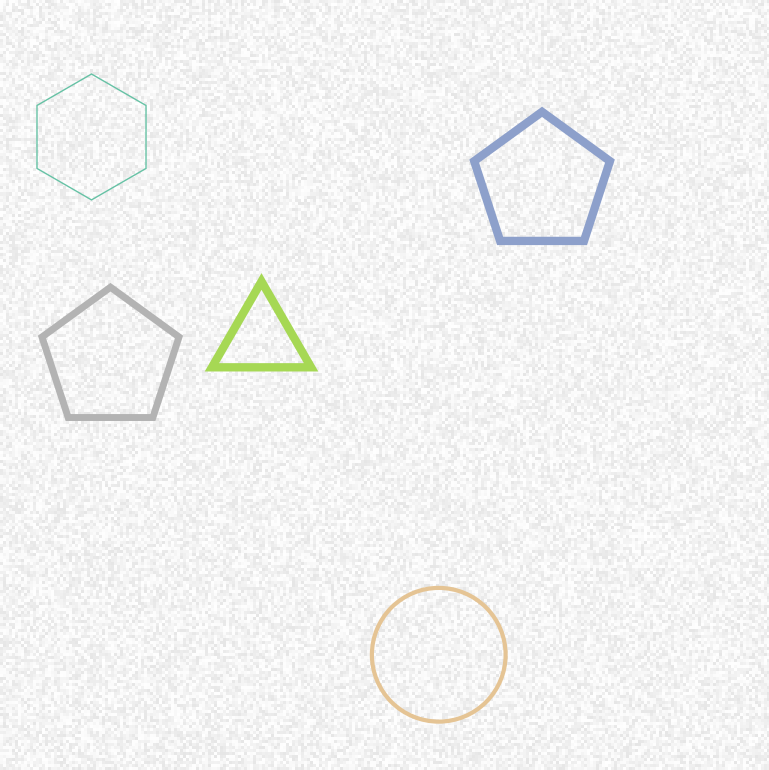[{"shape": "hexagon", "thickness": 0.5, "radius": 0.41, "center": [0.119, 0.822]}, {"shape": "pentagon", "thickness": 3, "radius": 0.46, "center": [0.704, 0.762]}, {"shape": "triangle", "thickness": 3, "radius": 0.37, "center": [0.34, 0.56]}, {"shape": "circle", "thickness": 1.5, "radius": 0.43, "center": [0.57, 0.15]}, {"shape": "pentagon", "thickness": 2.5, "radius": 0.47, "center": [0.144, 0.533]}]